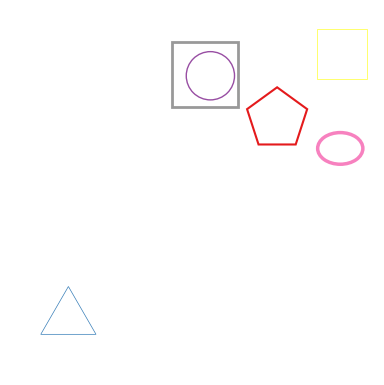[{"shape": "pentagon", "thickness": 1.5, "radius": 0.41, "center": [0.72, 0.691]}, {"shape": "triangle", "thickness": 0.5, "radius": 0.41, "center": [0.178, 0.173]}, {"shape": "circle", "thickness": 1, "radius": 0.31, "center": [0.546, 0.803]}, {"shape": "square", "thickness": 0.5, "radius": 0.32, "center": [0.889, 0.86]}, {"shape": "oval", "thickness": 2.5, "radius": 0.29, "center": [0.884, 0.615]}, {"shape": "square", "thickness": 2, "radius": 0.43, "center": [0.532, 0.807]}]